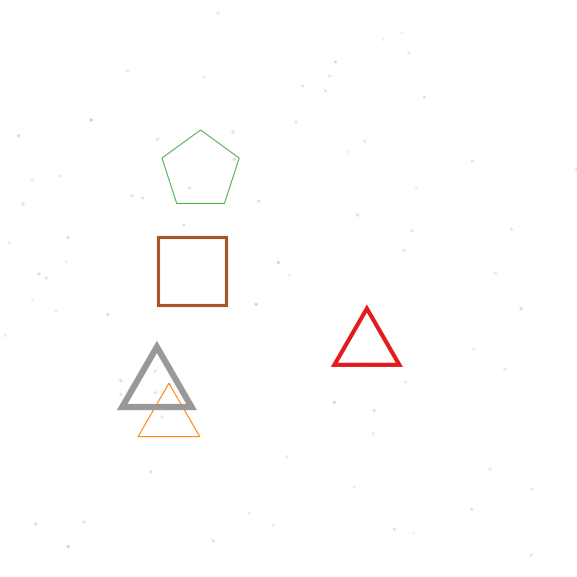[{"shape": "triangle", "thickness": 2, "radius": 0.32, "center": [0.635, 0.4]}, {"shape": "pentagon", "thickness": 0.5, "radius": 0.35, "center": [0.347, 0.704]}, {"shape": "triangle", "thickness": 0.5, "radius": 0.31, "center": [0.293, 0.274]}, {"shape": "square", "thickness": 1.5, "radius": 0.3, "center": [0.333, 0.53]}, {"shape": "triangle", "thickness": 3, "radius": 0.35, "center": [0.272, 0.329]}]